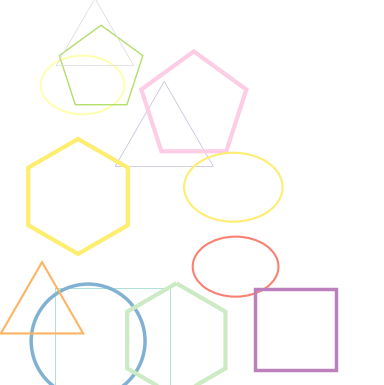[{"shape": "square", "thickness": 0.5, "radius": 0.75, "center": [0.292, 0.103]}, {"shape": "oval", "thickness": 1.5, "radius": 0.54, "center": [0.214, 0.779]}, {"shape": "triangle", "thickness": 0.5, "radius": 0.74, "center": [0.427, 0.641]}, {"shape": "oval", "thickness": 1.5, "radius": 0.56, "center": [0.612, 0.307]}, {"shape": "circle", "thickness": 2.5, "radius": 0.74, "center": [0.229, 0.114]}, {"shape": "triangle", "thickness": 1.5, "radius": 0.62, "center": [0.109, 0.196]}, {"shape": "pentagon", "thickness": 1, "radius": 0.57, "center": [0.263, 0.82]}, {"shape": "pentagon", "thickness": 3, "radius": 0.72, "center": [0.503, 0.723]}, {"shape": "triangle", "thickness": 0.5, "radius": 0.58, "center": [0.247, 0.888]}, {"shape": "square", "thickness": 2.5, "radius": 0.53, "center": [0.768, 0.145]}, {"shape": "hexagon", "thickness": 3, "radius": 0.74, "center": [0.458, 0.117]}, {"shape": "oval", "thickness": 1.5, "radius": 0.64, "center": [0.606, 0.514]}, {"shape": "hexagon", "thickness": 3, "radius": 0.75, "center": [0.203, 0.49]}]